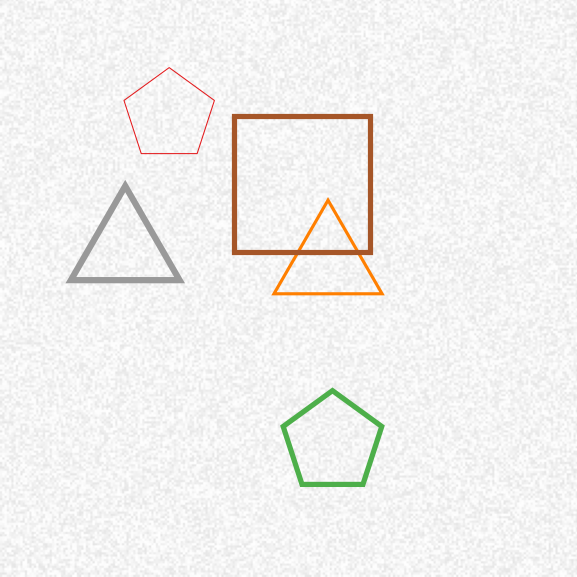[{"shape": "pentagon", "thickness": 0.5, "radius": 0.41, "center": [0.293, 0.8]}, {"shape": "pentagon", "thickness": 2.5, "radius": 0.45, "center": [0.576, 0.233]}, {"shape": "triangle", "thickness": 1.5, "radius": 0.54, "center": [0.568, 0.544]}, {"shape": "square", "thickness": 2.5, "radius": 0.59, "center": [0.523, 0.68]}, {"shape": "triangle", "thickness": 3, "radius": 0.54, "center": [0.217, 0.568]}]